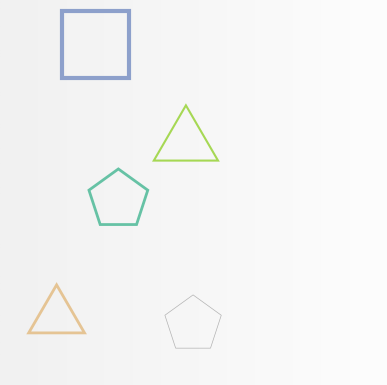[{"shape": "pentagon", "thickness": 2, "radius": 0.4, "center": [0.305, 0.481]}, {"shape": "square", "thickness": 3, "radius": 0.43, "center": [0.248, 0.884]}, {"shape": "triangle", "thickness": 1.5, "radius": 0.48, "center": [0.48, 0.631]}, {"shape": "triangle", "thickness": 2, "radius": 0.42, "center": [0.146, 0.177]}, {"shape": "pentagon", "thickness": 0.5, "radius": 0.38, "center": [0.498, 0.158]}]